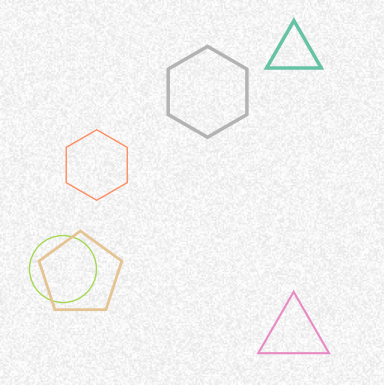[{"shape": "triangle", "thickness": 2.5, "radius": 0.41, "center": [0.763, 0.864]}, {"shape": "hexagon", "thickness": 1, "radius": 0.46, "center": [0.251, 0.571]}, {"shape": "triangle", "thickness": 1.5, "radius": 0.53, "center": [0.763, 0.136]}, {"shape": "circle", "thickness": 1, "radius": 0.43, "center": [0.164, 0.301]}, {"shape": "pentagon", "thickness": 2, "radius": 0.56, "center": [0.209, 0.287]}, {"shape": "hexagon", "thickness": 2.5, "radius": 0.59, "center": [0.539, 0.761]}]